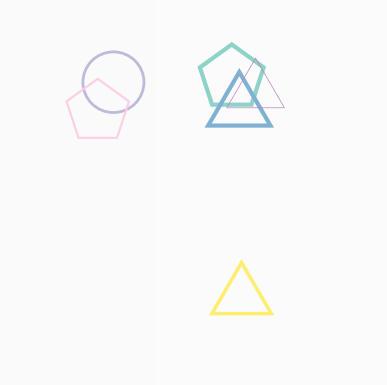[{"shape": "pentagon", "thickness": 3, "radius": 0.43, "center": [0.598, 0.798]}, {"shape": "circle", "thickness": 2, "radius": 0.39, "center": [0.293, 0.786]}, {"shape": "triangle", "thickness": 3, "radius": 0.46, "center": [0.618, 0.72]}, {"shape": "pentagon", "thickness": 1.5, "radius": 0.42, "center": [0.252, 0.711]}, {"shape": "triangle", "thickness": 0.5, "radius": 0.43, "center": [0.66, 0.763]}, {"shape": "triangle", "thickness": 2.5, "radius": 0.44, "center": [0.623, 0.23]}]